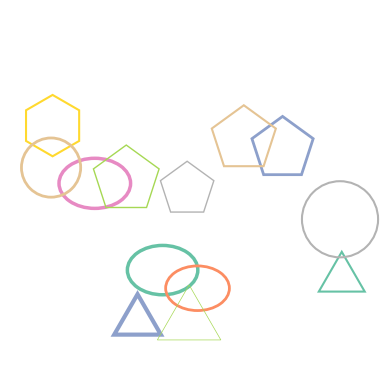[{"shape": "oval", "thickness": 2.5, "radius": 0.46, "center": [0.422, 0.298]}, {"shape": "triangle", "thickness": 1.5, "radius": 0.34, "center": [0.888, 0.277]}, {"shape": "oval", "thickness": 2, "radius": 0.41, "center": [0.513, 0.251]}, {"shape": "triangle", "thickness": 3, "radius": 0.35, "center": [0.357, 0.166]}, {"shape": "pentagon", "thickness": 2, "radius": 0.42, "center": [0.734, 0.614]}, {"shape": "oval", "thickness": 2.5, "radius": 0.46, "center": [0.246, 0.524]}, {"shape": "pentagon", "thickness": 1, "radius": 0.45, "center": [0.328, 0.534]}, {"shape": "triangle", "thickness": 0.5, "radius": 0.48, "center": [0.491, 0.165]}, {"shape": "hexagon", "thickness": 1.5, "radius": 0.4, "center": [0.137, 0.674]}, {"shape": "circle", "thickness": 2, "radius": 0.38, "center": [0.133, 0.565]}, {"shape": "pentagon", "thickness": 1.5, "radius": 0.44, "center": [0.633, 0.639]}, {"shape": "pentagon", "thickness": 1, "radius": 0.36, "center": [0.486, 0.508]}, {"shape": "circle", "thickness": 1.5, "radius": 0.49, "center": [0.883, 0.43]}]